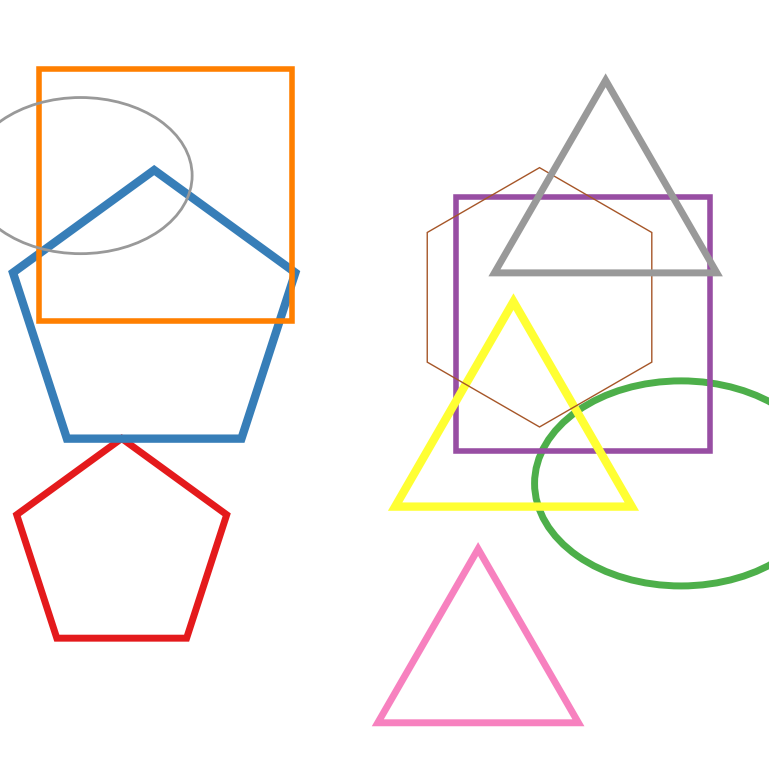[{"shape": "pentagon", "thickness": 2.5, "radius": 0.72, "center": [0.158, 0.287]}, {"shape": "pentagon", "thickness": 3, "radius": 0.96, "center": [0.2, 0.586]}, {"shape": "oval", "thickness": 2.5, "radius": 0.95, "center": [0.884, 0.372]}, {"shape": "square", "thickness": 2, "radius": 0.82, "center": [0.757, 0.579]}, {"shape": "square", "thickness": 2, "radius": 0.82, "center": [0.215, 0.747]}, {"shape": "triangle", "thickness": 3, "radius": 0.89, "center": [0.667, 0.431]}, {"shape": "hexagon", "thickness": 0.5, "radius": 0.84, "center": [0.701, 0.614]}, {"shape": "triangle", "thickness": 2.5, "radius": 0.75, "center": [0.621, 0.137]}, {"shape": "oval", "thickness": 1, "radius": 0.72, "center": [0.105, 0.772]}, {"shape": "triangle", "thickness": 2.5, "radius": 0.83, "center": [0.787, 0.729]}]